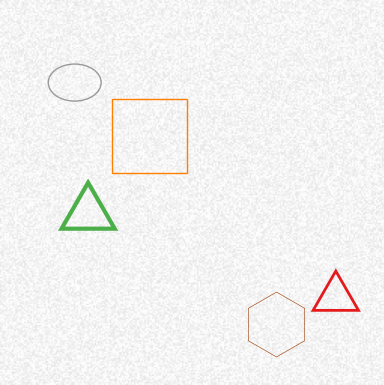[{"shape": "triangle", "thickness": 2, "radius": 0.34, "center": [0.872, 0.228]}, {"shape": "triangle", "thickness": 3, "radius": 0.4, "center": [0.229, 0.446]}, {"shape": "square", "thickness": 1, "radius": 0.48, "center": [0.388, 0.648]}, {"shape": "hexagon", "thickness": 0.5, "radius": 0.42, "center": [0.718, 0.157]}, {"shape": "oval", "thickness": 1, "radius": 0.34, "center": [0.194, 0.786]}]